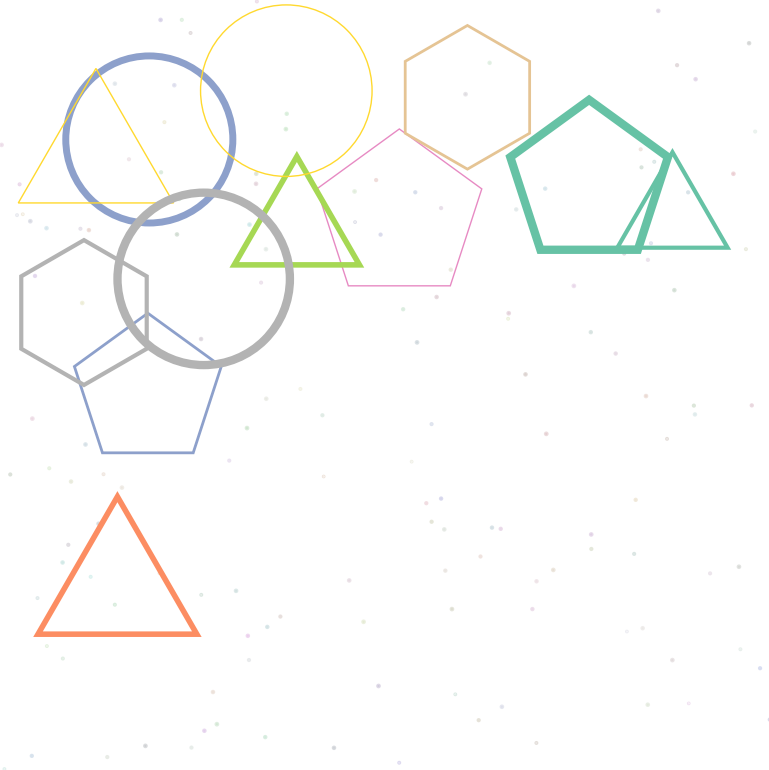[{"shape": "pentagon", "thickness": 3, "radius": 0.54, "center": [0.765, 0.763]}, {"shape": "triangle", "thickness": 1.5, "radius": 0.41, "center": [0.873, 0.72]}, {"shape": "triangle", "thickness": 2, "radius": 0.6, "center": [0.152, 0.236]}, {"shape": "pentagon", "thickness": 1, "radius": 0.5, "center": [0.192, 0.493]}, {"shape": "circle", "thickness": 2.5, "radius": 0.54, "center": [0.194, 0.819]}, {"shape": "pentagon", "thickness": 0.5, "radius": 0.56, "center": [0.519, 0.72]}, {"shape": "triangle", "thickness": 2, "radius": 0.47, "center": [0.386, 0.703]}, {"shape": "triangle", "thickness": 0.5, "radius": 0.58, "center": [0.125, 0.795]}, {"shape": "circle", "thickness": 0.5, "radius": 0.56, "center": [0.372, 0.882]}, {"shape": "hexagon", "thickness": 1, "radius": 0.47, "center": [0.607, 0.874]}, {"shape": "circle", "thickness": 3, "radius": 0.56, "center": [0.265, 0.638]}, {"shape": "hexagon", "thickness": 1.5, "radius": 0.47, "center": [0.109, 0.594]}]